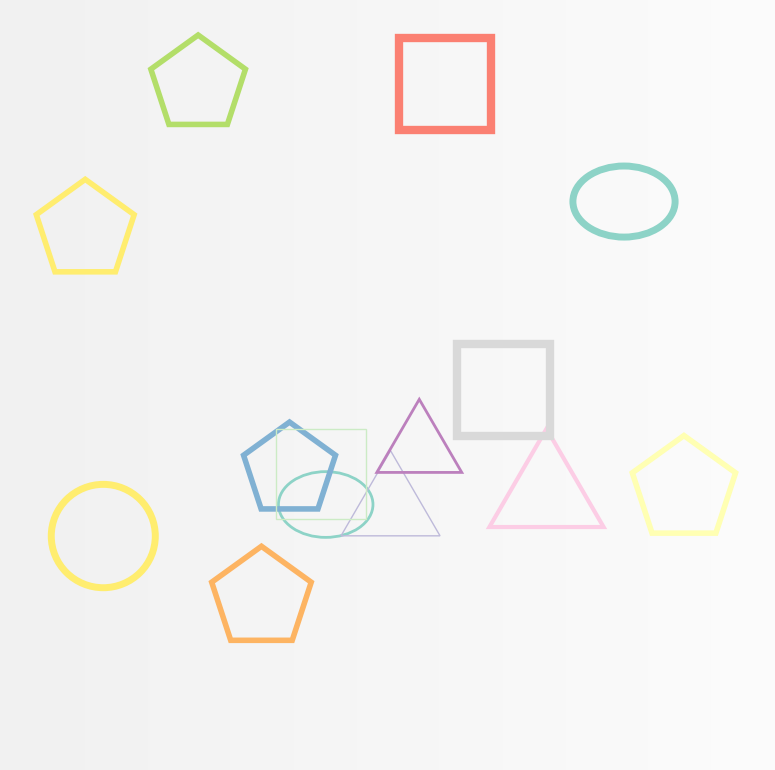[{"shape": "oval", "thickness": 1, "radius": 0.3, "center": [0.42, 0.345]}, {"shape": "oval", "thickness": 2.5, "radius": 0.33, "center": [0.805, 0.738]}, {"shape": "pentagon", "thickness": 2, "radius": 0.35, "center": [0.883, 0.364]}, {"shape": "triangle", "thickness": 0.5, "radius": 0.37, "center": [0.504, 0.341]}, {"shape": "square", "thickness": 3, "radius": 0.3, "center": [0.575, 0.891]}, {"shape": "pentagon", "thickness": 2, "radius": 0.31, "center": [0.374, 0.39]}, {"shape": "pentagon", "thickness": 2, "radius": 0.34, "center": [0.337, 0.223]}, {"shape": "pentagon", "thickness": 2, "radius": 0.32, "center": [0.256, 0.89]}, {"shape": "triangle", "thickness": 1.5, "radius": 0.43, "center": [0.705, 0.358]}, {"shape": "square", "thickness": 3, "radius": 0.3, "center": [0.649, 0.494]}, {"shape": "triangle", "thickness": 1, "radius": 0.32, "center": [0.541, 0.418]}, {"shape": "square", "thickness": 0.5, "radius": 0.29, "center": [0.414, 0.384]}, {"shape": "circle", "thickness": 2.5, "radius": 0.34, "center": [0.133, 0.304]}, {"shape": "pentagon", "thickness": 2, "radius": 0.33, "center": [0.11, 0.701]}]